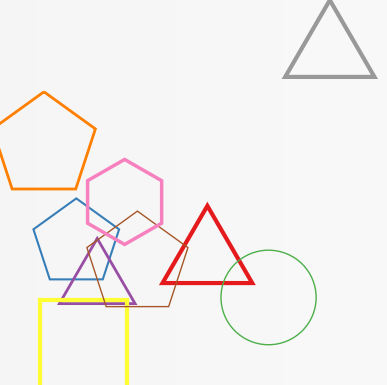[{"shape": "triangle", "thickness": 3, "radius": 0.67, "center": [0.535, 0.332]}, {"shape": "pentagon", "thickness": 1.5, "radius": 0.58, "center": [0.197, 0.368]}, {"shape": "circle", "thickness": 1, "radius": 0.61, "center": [0.693, 0.227]}, {"shape": "triangle", "thickness": 2, "radius": 0.56, "center": [0.251, 0.268]}, {"shape": "pentagon", "thickness": 2, "radius": 0.7, "center": [0.113, 0.622]}, {"shape": "square", "thickness": 3, "radius": 0.56, "center": [0.215, 0.108]}, {"shape": "pentagon", "thickness": 1, "radius": 0.69, "center": [0.355, 0.315]}, {"shape": "hexagon", "thickness": 2.5, "radius": 0.55, "center": [0.322, 0.475]}, {"shape": "triangle", "thickness": 3, "radius": 0.66, "center": [0.851, 0.867]}]